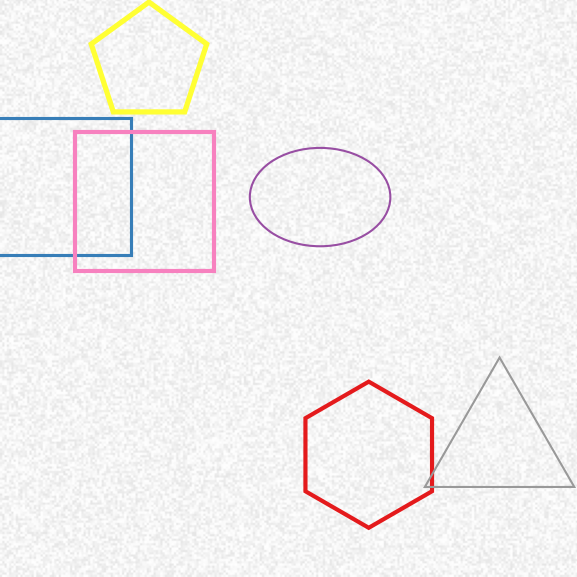[{"shape": "hexagon", "thickness": 2, "radius": 0.63, "center": [0.639, 0.212]}, {"shape": "square", "thickness": 1.5, "radius": 0.59, "center": [0.108, 0.675]}, {"shape": "oval", "thickness": 1, "radius": 0.61, "center": [0.554, 0.658]}, {"shape": "pentagon", "thickness": 2.5, "radius": 0.53, "center": [0.258, 0.89]}, {"shape": "square", "thickness": 2, "radius": 0.6, "center": [0.25, 0.65]}, {"shape": "triangle", "thickness": 1, "radius": 0.75, "center": [0.865, 0.231]}]